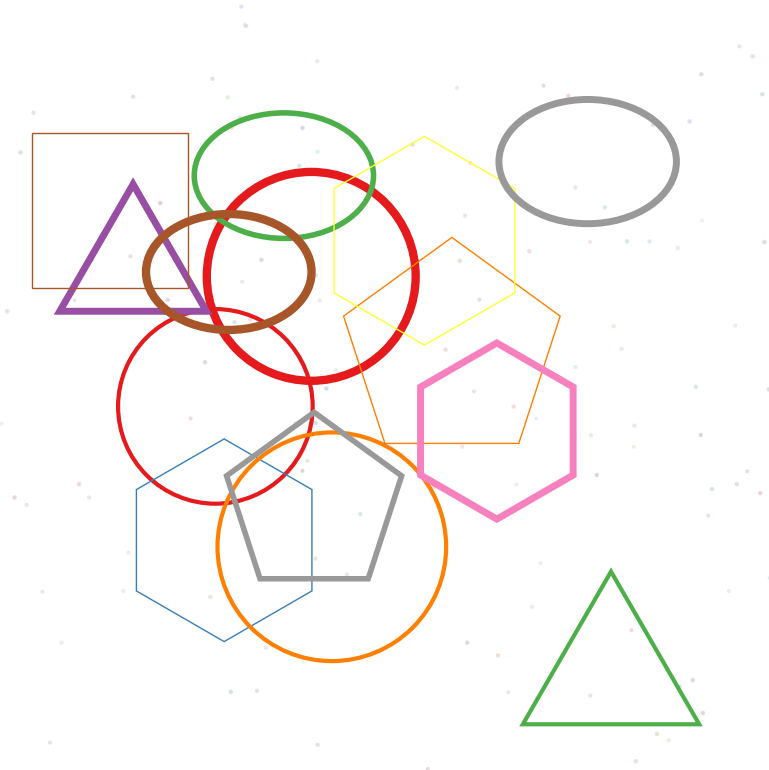[{"shape": "circle", "thickness": 3, "radius": 0.68, "center": [0.404, 0.641]}, {"shape": "circle", "thickness": 1.5, "radius": 0.63, "center": [0.28, 0.472]}, {"shape": "hexagon", "thickness": 0.5, "radius": 0.66, "center": [0.291, 0.298]}, {"shape": "oval", "thickness": 2, "radius": 0.58, "center": [0.369, 0.772]}, {"shape": "triangle", "thickness": 1.5, "radius": 0.66, "center": [0.794, 0.125]}, {"shape": "triangle", "thickness": 2.5, "radius": 0.55, "center": [0.173, 0.651]}, {"shape": "pentagon", "thickness": 0.5, "radius": 0.74, "center": [0.587, 0.544]}, {"shape": "circle", "thickness": 1.5, "radius": 0.74, "center": [0.431, 0.29]}, {"shape": "hexagon", "thickness": 0.5, "radius": 0.68, "center": [0.551, 0.687]}, {"shape": "oval", "thickness": 3, "radius": 0.54, "center": [0.297, 0.647]}, {"shape": "square", "thickness": 0.5, "radius": 0.51, "center": [0.143, 0.726]}, {"shape": "hexagon", "thickness": 2.5, "radius": 0.57, "center": [0.645, 0.44]}, {"shape": "oval", "thickness": 2.5, "radius": 0.58, "center": [0.763, 0.79]}, {"shape": "pentagon", "thickness": 2, "radius": 0.6, "center": [0.408, 0.345]}]